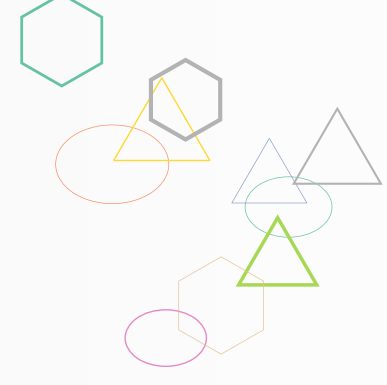[{"shape": "hexagon", "thickness": 2, "radius": 0.6, "center": [0.159, 0.896]}, {"shape": "oval", "thickness": 0.5, "radius": 0.56, "center": [0.745, 0.462]}, {"shape": "oval", "thickness": 0.5, "radius": 0.73, "center": [0.29, 0.573]}, {"shape": "triangle", "thickness": 0.5, "radius": 0.56, "center": [0.695, 0.529]}, {"shape": "oval", "thickness": 1, "radius": 0.52, "center": [0.428, 0.122]}, {"shape": "triangle", "thickness": 2.5, "radius": 0.58, "center": [0.717, 0.318]}, {"shape": "triangle", "thickness": 1, "radius": 0.72, "center": [0.417, 0.655]}, {"shape": "hexagon", "thickness": 0.5, "radius": 0.63, "center": [0.571, 0.207]}, {"shape": "hexagon", "thickness": 3, "radius": 0.52, "center": [0.479, 0.741]}, {"shape": "triangle", "thickness": 1.5, "radius": 0.65, "center": [0.87, 0.588]}]